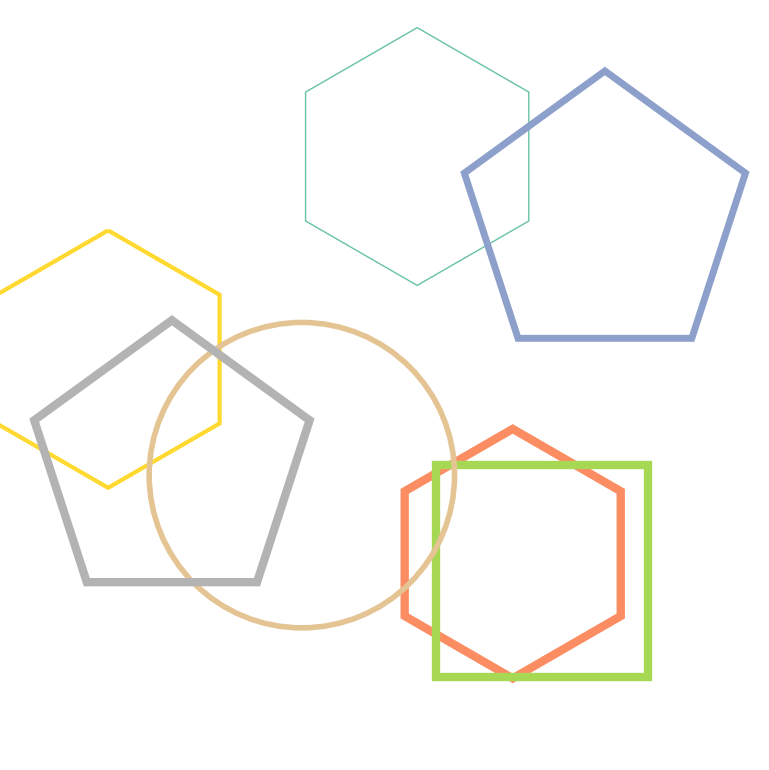[{"shape": "hexagon", "thickness": 0.5, "radius": 0.84, "center": [0.542, 0.797]}, {"shape": "hexagon", "thickness": 3, "radius": 0.81, "center": [0.666, 0.281]}, {"shape": "pentagon", "thickness": 2.5, "radius": 0.96, "center": [0.786, 0.716]}, {"shape": "square", "thickness": 3, "radius": 0.69, "center": [0.704, 0.258]}, {"shape": "hexagon", "thickness": 1.5, "radius": 0.84, "center": [0.14, 0.534]}, {"shape": "circle", "thickness": 2, "radius": 0.99, "center": [0.392, 0.383]}, {"shape": "pentagon", "thickness": 3, "radius": 0.94, "center": [0.223, 0.396]}]